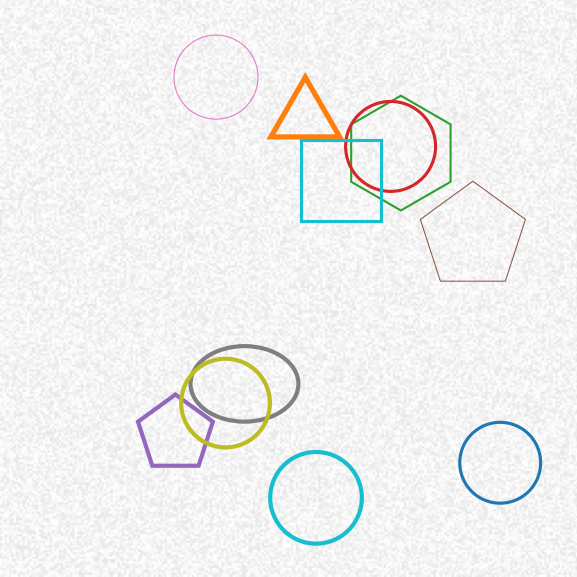[{"shape": "circle", "thickness": 1.5, "radius": 0.35, "center": [0.866, 0.198]}, {"shape": "triangle", "thickness": 2.5, "radius": 0.34, "center": [0.529, 0.796]}, {"shape": "hexagon", "thickness": 1, "radius": 0.5, "center": [0.694, 0.734]}, {"shape": "circle", "thickness": 1.5, "radius": 0.39, "center": [0.676, 0.746]}, {"shape": "pentagon", "thickness": 2, "radius": 0.34, "center": [0.304, 0.248]}, {"shape": "pentagon", "thickness": 0.5, "radius": 0.48, "center": [0.819, 0.59]}, {"shape": "circle", "thickness": 0.5, "radius": 0.36, "center": [0.374, 0.866]}, {"shape": "oval", "thickness": 2, "radius": 0.47, "center": [0.423, 0.334]}, {"shape": "circle", "thickness": 2, "radius": 0.38, "center": [0.391, 0.301]}, {"shape": "circle", "thickness": 2, "radius": 0.4, "center": [0.547, 0.137]}, {"shape": "square", "thickness": 1.5, "radius": 0.35, "center": [0.59, 0.687]}]